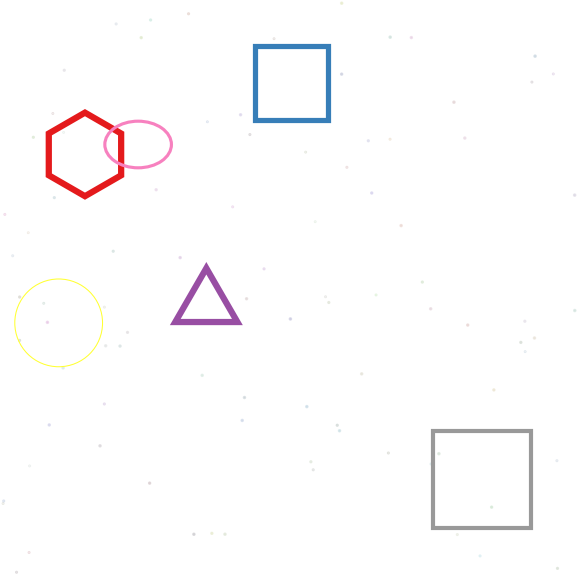[{"shape": "hexagon", "thickness": 3, "radius": 0.36, "center": [0.147, 0.732]}, {"shape": "square", "thickness": 2.5, "radius": 0.32, "center": [0.505, 0.855]}, {"shape": "triangle", "thickness": 3, "radius": 0.31, "center": [0.357, 0.473]}, {"shape": "circle", "thickness": 0.5, "radius": 0.38, "center": [0.102, 0.44]}, {"shape": "oval", "thickness": 1.5, "radius": 0.29, "center": [0.239, 0.749]}, {"shape": "square", "thickness": 2, "radius": 0.42, "center": [0.834, 0.169]}]